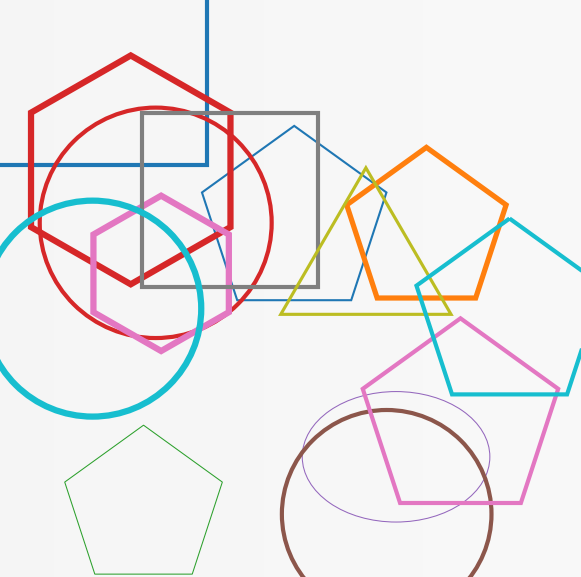[{"shape": "square", "thickness": 2, "radius": 0.92, "center": [0.171, 0.897]}, {"shape": "pentagon", "thickness": 1, "radius": 0.83, "center": [0.506, 0.614]}, {"shape": "pentagon", "thickness": 2.5, "radius": 0.72, "center": [0.734, 0.6]}, {"shape": "pentagon", "thickness": 0.5, "radius": 0.71, "center": [0.247, 0.12]}, {"shape": "hexagon", "thickness": 3, "radius": 0.99, "center": [0.225, 0.705]}, {"shape": "circle", "thickness": 2, "radius": 1.0, "center": [0.268, 0.613]}, {"shape": "oval", "thickness": 0.5, "radius": 0.81, "center": [0.681, 0.208]}, {"shape": "circle", "thickness": 2, "radius": 0.9, "center": [0.665, 0.109]}, {"shape": "pentagon", "thickness": 2, "radius": 0.88, "center": [0.792, 0.271]}, {"shape": "hexagon", "thickness": 3, "radius": 0.67, "center": [0.277, 0.526]}, {"shape": "square", "thickness": 2, "radius": 0.75, "center": [0.396, 0.653]}, {"shape": "triangle", "thickness": 1.5, "radius": 0.85, "center": [0.63, 0.539]}, {"shape": "pentagon", "thickness": 2, "radius": 0.84, "center": [0.877, 0.452]}, {"shape": "circle", "thickness": 3, "radius": 0.93, "center": [0.159, 0.465]}]